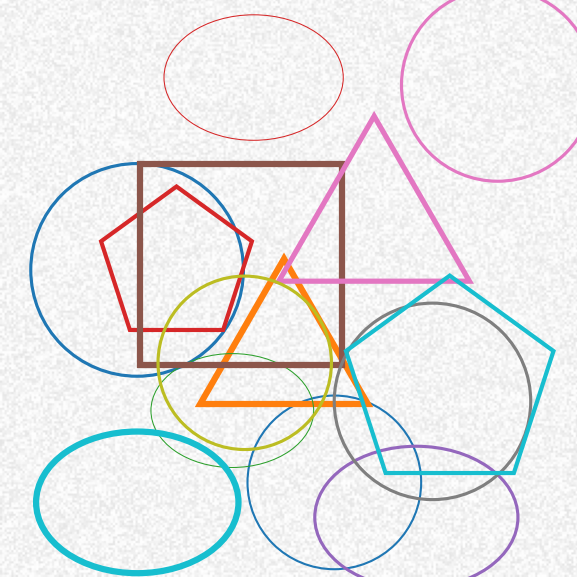[{"shape": "circle", "thickness": 1, "radius": 0.75, "center": [0.579, 0.164]}, {"shape": "circle", "thickness": 1.5, "radius": 0.92, "center": [0.237, 0.532]}, {"shape": "triangle", "thickness": 3, "radius": 0.84, "center": [0.492, 0.383]}, {"shape": "oval", "thickness": 0.5, "radius": 0.7, "center": [0.402, 0.288]}, {"shape": "pentagon", "thickness": 2, "radius": 0.69, "center": [0.306, 0.539]}, {"shape": "oval", "thickness": 0.5, "radius": 0.78, "center": [0.439, 0.865]}, {"shape": "oval", "thickness": 1.5, "radius": 0.88, "center": [0.721, 0.103]}, {"shape": "square", "thickness": 3, "radius": 0.87, "center": [0.418, 0.541]}, {"shape": "circle", "thickness": 1.5, "radius": 0.83, "center": [0.862, 0.852]}, {"shape": "triangle", "thickness": 2.5, "radius": 0.95, "center": [0.648, 0.608]}, {"shape": "circle", "thickness": 1.5, "radius": 0.85, "center": [0.749, 0.304]}, {"shape": "circle", "thickness": 1.5, "radius": 0.75, "center": [0.424, 0.371]}, {"shape": "oval", "thickness": 3, "radius": 0.88, "center": [0.238, 0.129]}, {"shape": "pentagon", "thickness": 2, "radius": 0.94, "center": [0.779, 0.333]}]